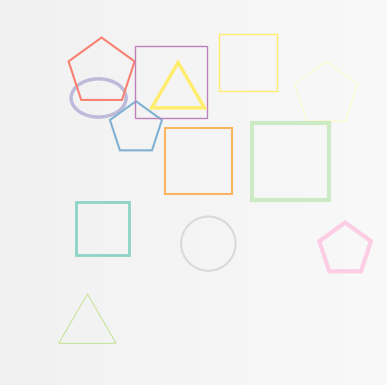[{"shape": "square", "thickness": 2, "radius": 0.35, "center": [0.265, 0.407]}, {"shape": "pentagon", "thickness": 0.5, "radius": 0.43, "center": [0.842, 0.755]}, {"shape": "oval", "thickness": 2.5, "radius": 0.35, "center": [0.254, 0.746]}, {"shape": "pentagon", "thickness": 1.5, "radius": 0.45, "center": [0.262, 0.813]}, {"shape": "pentagon", "thickness": 1.5, "radius": 0.35, "center": [0.351, 0.667]}, {"shape": "square", "thickness": 1.5, "radius": 0.43, "center": [0.512, 0.582]}, {"shape": "triangle", "thickness": 0.5, "radius": 0.43, "center": [0.226, 0.151]}, {"shape": "pentagon", "thickness": 3, "radius": 0.35, "center": [0.891, 0.352]}, {"shape": "circle", "thickness": 1.5, "radius": 0.35, "center": [0.538, 0.367]}, {"shape": "square", "thickness": 1, "radius": 0.47, "center": [0.441, 0.786]}, {"shape": "square", "thickness": 3, "radius": 0.5, "center": [0.75, 0.582]}, {"shape": "square", "thickness": 1, "radius": 0.37, "center": [0.64, 0.838]}, {"shape": "triangle", "thickness": 2.5, "radius": 0.39, "center": [0.46, 0.759]}]